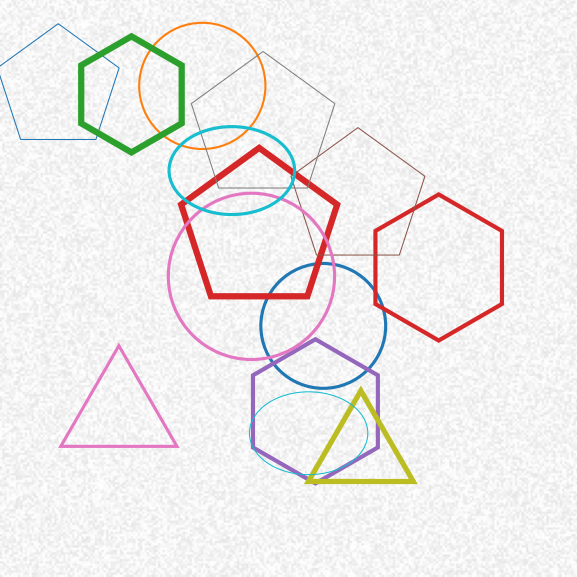[{"shape": "pentagon", "thickness": 0.5, "radius": 0.55, "center": [0.101, 0.847]}, {"shape": "circle", "thickness": 1.5, "radius": 0.54, "center": [0.56, 0.435]}, {"shape": "circle", "thickness": 1, "radius": 0.55, "center": [0.35, 0.85]}, {"shape": "hexagon", "thickness": 3, "radius": 0.5, "center": [0.228, 0.836]}, {"shape": "pentagon", "thickness": 3, "radius": 0.71, "center": [0.449, 0.601]}, {"shape": "hexagon", "thickness": 2, "radius": 0.63, "center": [0.76, 0.536]}, {"shape": "hexagon", "thickness": 2, "radius": 0.62, "center": [0.546, 0.287]}, {"shape": "pentagon", "thickness": 0.5, "radius": 0.61, "center": [0.62, 0.656]}, {"shape": "triangle", "thickness": 1.5, "radius": 0.58, "center": [0.206, 0.284]}, {"shape": "circle", "thickness": 1.5, "radius": 0.72, "center": [0.435, 0.521]}, {"shape": "pentagon", "thickness": 0.5, "radius": 0.65, "center": [0.456, 0.779]}, {"shape": "triangle", "thickness": 2.5, "radius": 0.52, "center": [0.625, 0.218]}, {"shape": "oval", "thickness": 1.5, "radius": 0.54, "center": [0.401, 0.704]}, {"shape": "oval", "thickness": 0.5, "radius": 0.51, "center": [0.534, 0.249]}]